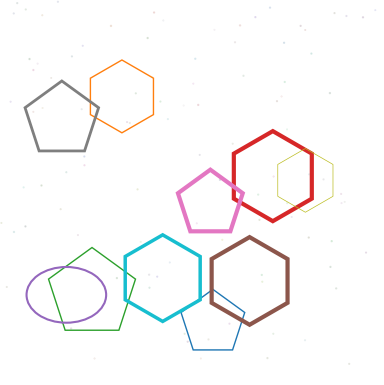[{"shape": "pentagon", "thickness": 1, "radius": 0.43, "center": [0.553, 0.161]}, {"shape": "hexagon", "thickness": 1, "radius": 0.47, "center": [0.317, 0.75]}, {"shape": "pentagon", "thickness": 1, "radius": 0.59, "center": [0.239, 0.238]}, {"shape": "hexagon", "thickness": 3, "radius": 0.58, "center": [0.709, 0.542]}, {"shape": "oval", "thickness": 1.5, "radius": 0.52, "center": [0.172, 0.234]}, {"shape": "hexagon", "thickness": 3, "radius": 0.57, "center": [0.648, 0.27]}, {"shape": "pentagon", "thickness": 3, "radius": 0.44, "center": [0.546, 0.471]}, {"shape": "pentagon", "thickness": 2, "radius": 0.5, "center": [0.161, 0.689]}, {"shape": "hexagon", "thickness": 0.5, "radius": 0.41, "center": [0.793, 0.532]}, {"shape": "hexagon", "thickness": 2.5, "radius": 0.56, "center": [0.423, 0.278]}]